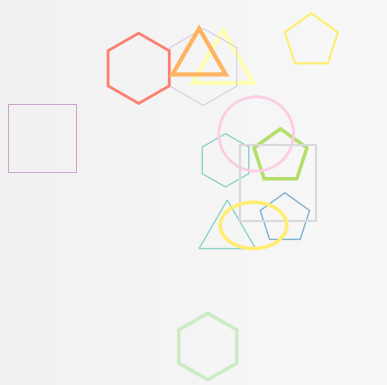[{"shape": "hexagon", "thickness": 1, "radius": 0.35, "center": [0.582, 0.584]}, {"shape": "triangle", "thickness": 1, "radius": 0.42, "center": [0.587, 0.396]}, {"shape": "triangle", "thickness": 3, "radius": 0.45, "center": [0.575, 0.83]}, {"shape": "hexagon", "thickness": 0.5, "radius": 0.5, "center": [0.525, 0.826]}, {"shape": "hexagon", "thickness": 2, "radius": 0.46, "center": [0.358, 0.823]}, {"shape": "pentagon", "thickness": 1, "radius": 0.33, "center": [0.735, 0.432]}, {"shape": "triangle", "thickness": 3, "radius": 0.4, "center": [0.514, 0.846]}, {"shape": "pentagon", "thickness": 2.5, "radius": 0.36, "center": [0.724, 0.594]}, {"shape": "circle", "thickness": 2, "radius": 0.48, "center": [0.661, 0.652]}, {"shape": "square", "thickness": 1.5, "radius": 0.49, "center": [0.717, 0.526]}, {"shape": "square", "thickness": 0.5, "radius": 0.44, "center": [0.108, 0.641]}, {"shape": "hexagon", "thickness": 2.5, "radius": 0.43, "center": [0.536, 0.1]}, {"shape": "oval", "thickness": 2.5, "radius": 0.43, "center": [0.654, 0.415]}, {"shape": "pentagon", "thickness": 1.5, "radius": 0.36, "center": [0.803, 0.894]}]